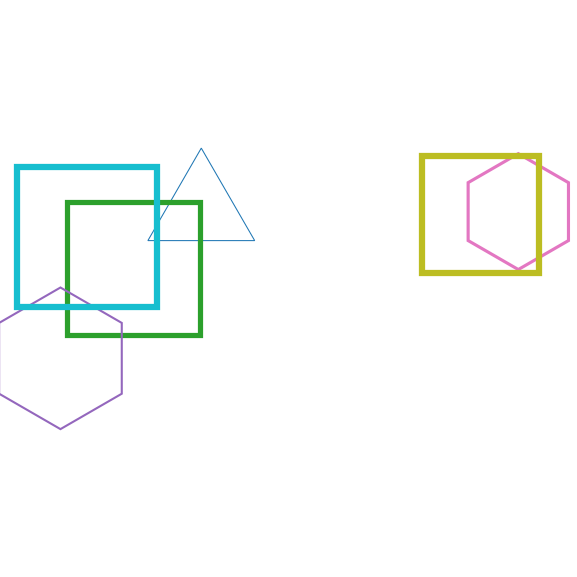[{"shape": "triangle", "thickness": 0.5, "radius": 0.53, "center": [0.349, 0.636]}, {"shape": "square", "thickness": 2.5, "radius": 0.58, "center": [0.231, 0.534]}, {"shape": "hexagon", "thickness": 1, "radius": 0.61, "center": [0.105, 0.379]}, {"shape": "hexagon", "thickness": 1.5, "radius": 0.5, "center": [0.897, 0.633]}, {"shape": "square", "thickness": 3, "radius": 0.51, "center": [0.832, 0.628]}, {"shape": "square", "thickness": 3, "radius": 0.61, "center": [0.15, 0.588]}]